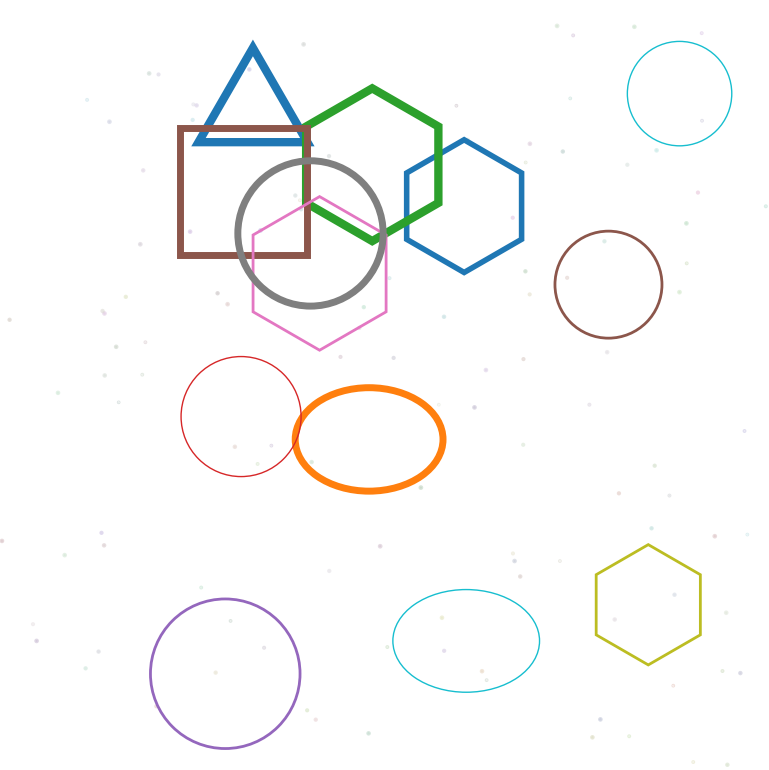[{"shape": "hexagon", "thickness": 2, "radius": 0.43, "center": [0.603, 0.732]}, {"shape": "triangle", "thickness": 3, "radius": 0.41, "center": [0.328, 0.856]}, {"shape": "oval", "thickness": 2.5, "radius": 0.48, "center": [0.479, 0.429]}, {"shape": "hexagon", "thickness": 3, "radius": 0.5, "center": [0.483, 0.786]}, {"shape": "circle", "thickness": 0.5, "radius": 0.39, "center": [0.313, 0.459]}, {"shape": "circle", "thickness": 1, "radius": 0.49, "center": [0.293, 0.125]}, {"shape": "square", "thickness": 2.5, "radius": 0.41, "center": [0.316, 0.751]}, {"shape": "circle", "thickness": 1, "radius": 0.35, "center": [0.79, 0.63]}, {"shape": "hexagon", "thickness": 1, "radius": 0.5, "center": [0.415, 0.645]}, {"shape": "circle", "thickness": 2.5, "radius": 0.47, "center": [0.403, 0.697]}, {"shape": "hexagon", "thickness": 1, "radius": 0.39, "center": [0.842, 0.215]}, {"shape": "circle", "thickness": 0.5, "radius": 0.34, "center": [0.883, 0.878]}, {"shape": "oval", "thickness": 0.5, "radius": 0.48, "center": [0.605, 0.168]}]